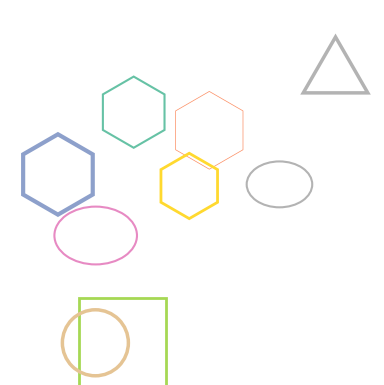[{"shape": "hexagon", "thickness": 1.5, "radius": 0.46, "center": [0.347, 0.709]}, {"shape": "hexagon", "thickness": 0.5, "radius": 0.51, "center": [0.544, 0.662]}, {"shape": "hexagon", "thickness": 3, "radius": 0.52, "center": [0.151, 0.547]}, {"shape": "oval", "thickness": 1.5, "radius": 0.54, "center": [0.249, 0.388]}, {"shape": "square", "thickness": 2, "radius": 0.57, "center": [0.318, 0.111]}, {"shape": "hexagon", "thickness": 2, "radius": 0.42, "center": [0.492, 0.517]}, {"shape": "circle", "thickness": 2.5, "radius": 0.43, "center": [0.248, 0.11]}, {"shape": "triangle", "thickness": 2.5, "radius": 0.48, "center": [0.871, 0.807]}, {"shape": "oval", "thickness": 1.5, "radius": 0.43, "center": [0.726, 0.521]}]